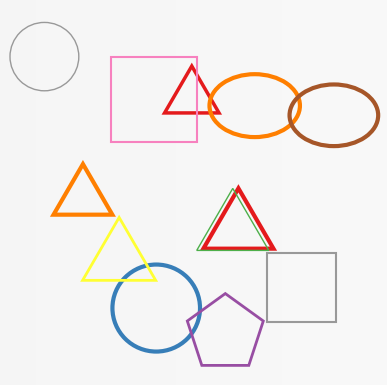[{"shape": "triangle", "thickness": 3, "radius": 0.52, "center": [0.615, 0.406]}, {"shape": "triangle", "thickness": 2.5, "radius": 0.41, "center": [0.495, 0.747]}, {"shape": "circle", "thickness": 3, "radius": 0.57, "center": [0.403, 0.2]}, {"shape": "triangle", "thickness": 1, "radius": 0.54, "center": [0.601, 0.403]}, {"shape": "pentagon", "thickness": 2, "radius": 0.52, "center": [0.581, 0.134]}, {"shape": "oval", "thickness": 3, "radius": 0.58, "center": [0.657, 0.726]}, {"shape": "triangle", "thickness": 3, "radius": 0.44, "center": [0.214, 0.486]}, {"shape": "triangle", "thickness": 2, "radius": 0.54, "center": [0.307, 0.326]}, {"shape": "oval", "thickness": 3, "radius": 0.57, "center": [0.862, 0.701]}, {"shape": "square", "thickness": 1.5, "radius": 0.55, "center": [0.398, 0.741]}, {"shape": "square", "thickness": 1.5, "radius": 0.44, "center": [0.779, 0.254]}, {"shape": "circle", "thickness": 1, "radius": 0.44, "center": [0.115, 0.853]}]